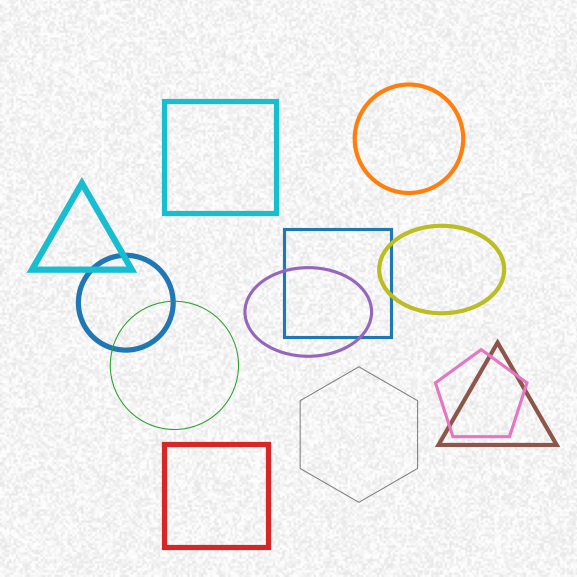[{"shape": "circle", "thickness": 2.5, "radius": 0.41, "center": [0.218, 0.475]}, {"shape": "square", "thickness": 1.5, "radius": 0.46, "center": [0.584, 0.509]}, {"shape": "circle", "thickness": 2, "radius": 0.47, "center": [0.708, 0.759]}, {"shape": "circle", "thickness": 0.5, "radius": 0.56, "center": [0.302, 0.366]}, {"shape": "square", "thickness": 2.5, "radius": 0.45, "center": [0.375, 0.141]}, {"shape": "oval", "thickness": 1.5, "radius": 0.55, "center": [0.534, 0.459]}, {"shape": "triangle", "thickness": 2, "radius": 0.59, "center": [0.862, 0.288]}, {"shape": "pentagon", "thickness": 1.5, "radius": 0.42, "center": [0.833, 0.31]}, {"shape": "hexagon", "thickness": 0.5, "radius": 0.59, "center": [0.621, 0.247]}, {"shape": "oval", "thickness": 2, "radius": 0.54, "center": [0.765, 0.532]}, {"shape": "triangle", "thickness": 3, "radius": 0.5, "center": [0.142, 0.582]}, {"shape": "square", "thickness": 2.5, "radius": 0.49, "center": [0.381, 0.727]}]